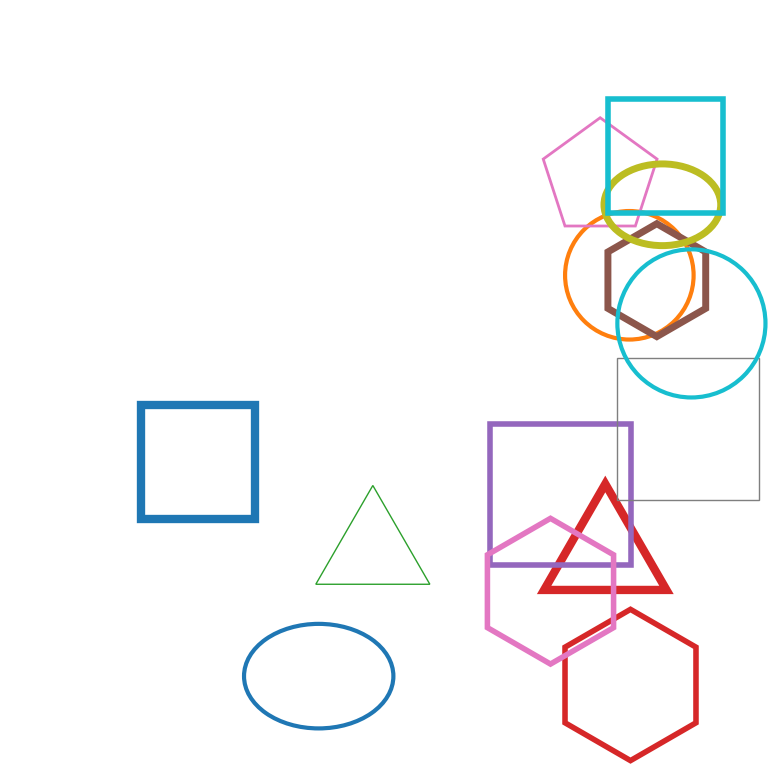[{"shape": "square", "thickness": 3, "radius": 0.37, "center": [0.257, 0.4]}, {"shape": "oval", "thickness": 1.5, "radius": 0.48, "center": [0.414, 0.122]}, {"shape": "circle", "thickness": 1.5, "radius": 0.42, "center": [0.817, 0.642]}, {"shape": "triangle", "thickness": 0.5, "radius": 0.43, "center": [0.484, 0.284]}, {"shape": "triangle", "thickness": 3, "radius": 0.46, "center": [0.786, 0.28]}, {"shape": "hexagon", "thickness": 2, "radius": 0.49, "center": [0.819, 0.11]}, {"shape": "square", "thickness": 2, "radius": 0.46, "center": [0.728, 0.358]}, {"shape": "hexagon", "thickness": 2.5, "radius": 0.37, "center": [0.853, 0.636]}, {"shape": "hexagon", "thickness": 2, "radius": 0.47, "center": [0.715, 0.232]}, {"shape": "pentagon", "thickness": 1, "radius": 0.39, "center": [0.779, 0.769]}, {"shape": "square", "thickness": 0.5, "radius": 0.46, "center": [0.893, 0.443]}, {"shape": "oval", "thickness": 2.5, "radius": 0.38, "center": [0.86, 0.734]}, {"shape": "circle", "thickness": 1.5, "radius": 0.48, "center": [0.898, 0.58]}, {"shape": "square", "thickness": 2, "radius": 0.37, "center": [0.864, 0.797]}]